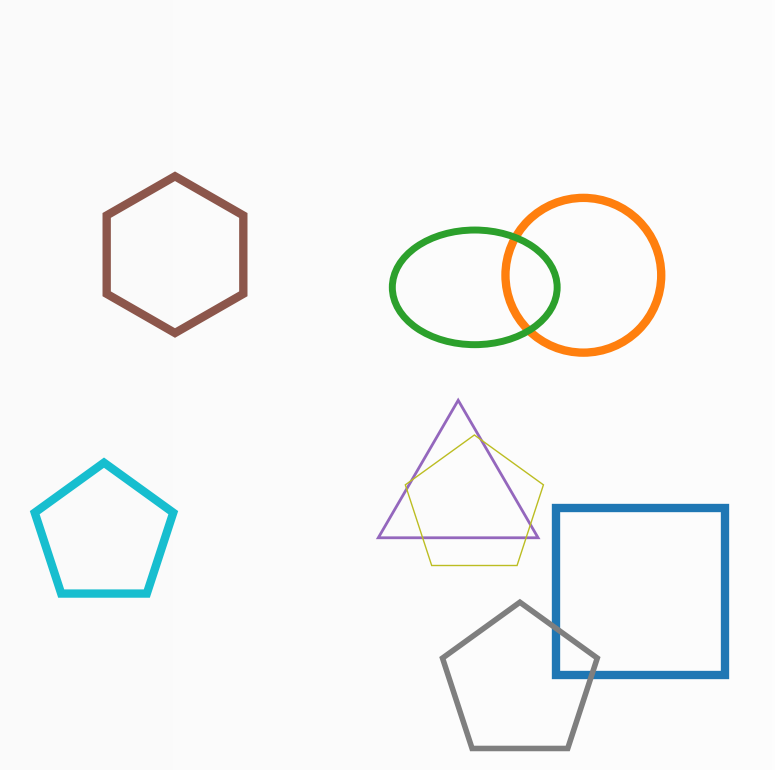[{"shape": "square", "thickness": 3, "radius": 0.54, "center": [0.827, 0.232]}, {"shape": "circle", "thickness": 3, "radius": 0.5, "center": [0.753, 0.643]}, {"shape": "oval", "thickness": 2.5, "radius": 0.53, "center": [0.613, 0.627]}, {"shape": "triangle", "thickness": 1, "radius": 0.6, "center": [0.591, 0.361]}, {"shape": "hexagon", "thickness": 3, "radius": 0.51, "center": [0.226, 0.669]}, {"shape": "pentagon", "thickness": 2, "radius": 0.52, "center": [0.671, 0.113]}, {"shape": "pentagon", "thickness": 0.5, "radius": 0.47, "center": [0.612, 0.341]}, {"shape": "pentagon", "thickness": 3, "radius": 0.47, "center": [0.134, 0.305]}]